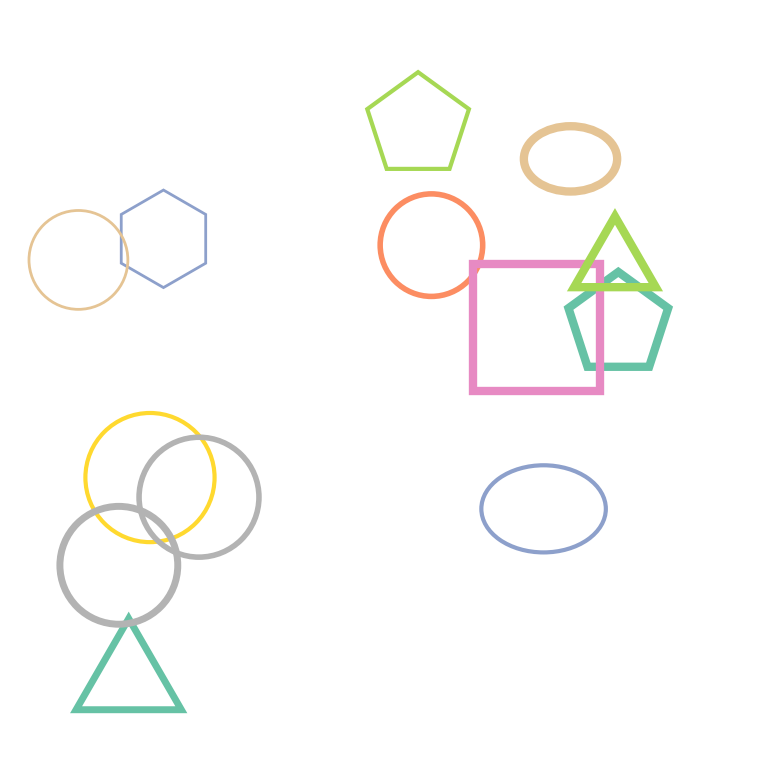[{"shape": "pentagon", "thickness": 3, "radius": 0.34, "center": [0.803, 0.579]}, {"shape": "triangle", "thickness": 2.5, "radius": 0.39, "center": [0.167, 0.118]}, {"shape": "circle", "thickness": 2, "radius": 0.33, "center": [0.56, 0.682]}, {"shape": "hexagon", "thickness": 1, "radius": 0.32, "center": [0.212, 0.69]}, {"shape": "oval", "thickness": 1.5, "radius": 0.4, "center": [0.706, 0.339]}, {"shape": "square", "thickness": 3, "radius": 0.41, "center": [0.697, 0.575]}, {"shape": "pentagon", "thickness": 1.5, "radius": 0.35, "center": [0.543, 0.837]}, {"shape": "triangle", "thickness": 3, "radius": 0.31, "center": [0.799, 0.658]}, {"shape": "circle", "thickness": 1.5, "radius": 0.42, "center": [0.195, 0.38]}, {"shape": "oval", "thickness": 3, "radius": 0.3, "center": [0.741, 0.794]}, {"shape": "circle", "thickness": 1, "radius": 0.32, "center": [0.102, 0.662]}, {"shape": "circle", "thickness": 2, "radius": 0.39, "center": [0.258, 0.354]}, {"shape": "circle", "thickness": 2.5, "radius": 0.38, "center": [0.154, 0.266]}]